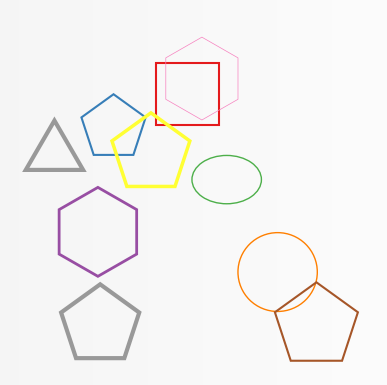[{"shape": "square", "thickness": 1.5, "radius": 0.4, "center": [0.484, 0.755]}, {"shape": "pentagon", "thickness": 1.5, "radius": 0.44, "center": [0.293, 0.668]}, {"shape": "oval", "thickness": 1, "radius": 0.45, "center": [0.585, 0.534]}, {"shape": "hexagon", "thickness": 2, "radius": 0.58, "center": [0.253, 0.398]}, {"shape": "circle", "thickness": 1, "radius": 0.51, "center": [0.716, 0.293]}, {"shape": "pentagon", "thickness": 2.5, "radius": 0.53, "center": [0.389, 0.601]}, {"shape": "pentagon", "thickness": 1.5, "radius": 0.56, "center": [0.817, 0.154]}, {"shape": "hexagon", "thickness": 0.5, "radius": 0.54, "center": [0.521, 0.796]}, {"shape": "pentagon", "thickness": 3, "radius": 0.53, "center": [0.259, 0.155]}, {"shape": "triangle", "thickness": 3, "radius": 0.43, "center": [0.14, 0.601]}]